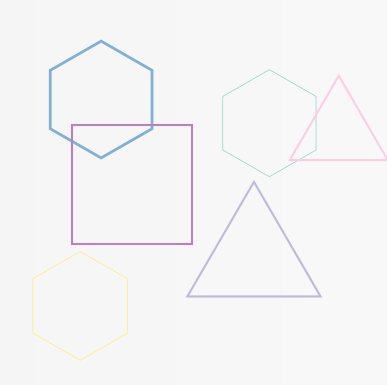[{"shape": "hexagon", "thickness": 0.5, "radius": 0.7, "center": [0.695, 0.68]}, {"shape": "triangle", "thickness": 1.5, "radius": 0.99, "center": [0.655, 0.329]}, {"shape": "hexagon", "thickness": 2, "radius": 0.76, "center": [0.261, 0.741]}, {"shape": "triangle", "thickness": 1.5, "radius": 0.73, "center": [0.874, 0.657]}, {"shape": "square", "thickness": 1.5, "radius": 0.78, "center": [0.341, 0.521]}, {"shape": "hexagon", "thickness": 0.5, "radius": 0.71, "center": [0.207, 0.205]}]